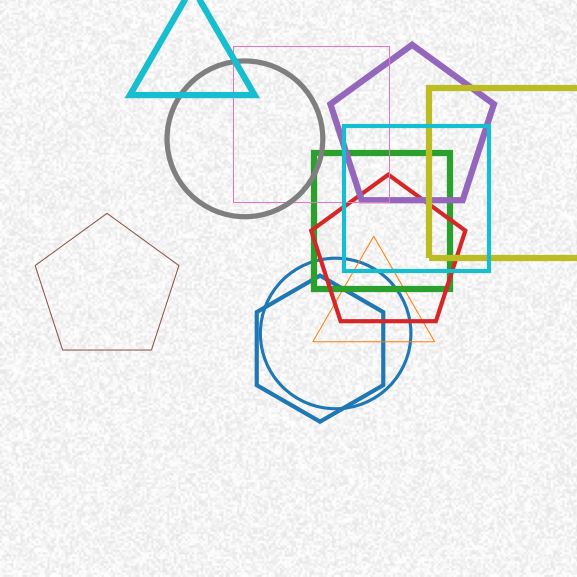[{"shape": "hexagon", "thickness": 2, "radius": 0.63, "center": [0.554, 0.395]}, {"shape": "circle", "thickness": 1.5, "radius": 0.65, "center": [0.581, 0.422]}, {"shape": "triangle", "thickness": 0.5, "radius": 0.61, "center": [0.647, 0.468]}, {"shape": "square", "thickness": 3, "radius": 0.59, "center": [0.662, 0.616]}, {"shape": "pentagon", "thickness": 2, "radius": 0.7, "center": [0.672, 0.556]}, {"shape": "pentagon", "thickness": 3, "radius": 0.74, "center": [0.714, 0.773]}, {"shape": "pentagon", "thickness": 0.5, "radius": 0.65, "center": [0.185, 0.499]}, {"shape": "square", "thickness": 0.5, "radius": 0.67, "center": [0.538, 0.785]}, {"shape": "circle", "thickness": 2.5, "radius": 0.67, "center": [0.424, 0.759]}, {"shape": "square", "thickness": 3, "radius": 0.74, "center": [0.89, 0.7]}, {"shape": "square", "thickness": 2, "radius": 0.63, "center": [0.721, 0.655]}, {"shape": "triangle", "thickness": 3, "radius": 0.62, "center": [0.333, 0.897]}]